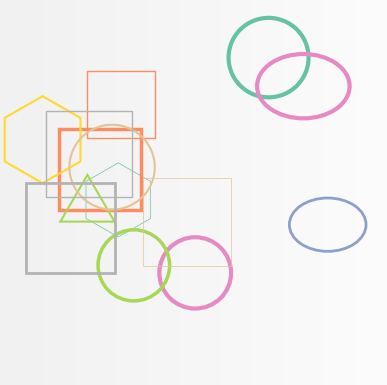[{"shape": "circle", "thickness": 3, "radius": 0.52, "center": [0.693, 0.85]}, {"shape": "hexagon", "thickness": 0.5, "radius": 0.48, "center": [0.305, 0.481]}, {"shape": "square", "thickness": 1, "radius": 0.44, "center": [0.313, 0.728]}, {"shape": "square", "thickness": 2.5, "radius": 0.53, "center": [0.259, 0.56]}, {"shape": "oval", "thickness": 2, "radius": 0.49, "center": [0.846, 0.416]}, {"shape": "circle", "thickness": 3, "radius": 0.46, "center": [0.504, 0.291]}, {"shape": "oval", "thickness": 3, "radius": 0.6, "center": [0.783, 0.776]}, {"shape": "circle", "thickness": 2.5, "radius": 0.46, "center": [0.345, 0.311]}, {"shape": "triangle", "thickness": 1.5, "radius": 0.4, "center": [0.226, 0.465]}, {"shape": "hexagon", "thickness": 1.5, "radius": 0.56, "center": [0.11, 0.637]}, {"shape": "square", "thickness": 0.5, "radius": 0.57, "center": [0.482, 0.423]}, {"shape": "circle", "thickness": 1.5, "radius": 0.55, "center": [0.289, 0.566]}, {"shape": "square", "thickness": 2, "radius": 0.58, "center": [0.182, 0.408]}, {"shape": "square", "thickness": 1, "radius": 0.56, "center": [0.229, 0.601]}]